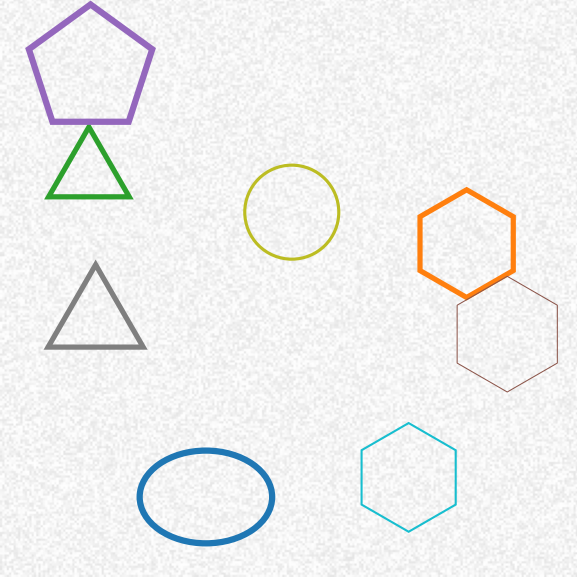[{"shape": "oval", "thickness": 3, "radius": 0.57, "center": [0.357, 0.139]}, {"shape": "hexagon", "thickness": 2.5, "radius": 0.47, "center": [0.808, 0.577]}, {"shape": "triangle", "thickness": 2.5, "radius": 0.4, "center": [0.154, 0.699]}, {"shape": "pentagon", "thickness": 3, "radius": 0.56, "center": [0.157, 0.879]}, {"shape": "hexagon", "thickness": 0.5, "radius": 0.5, "center": [0.878, 0.421]}, {"shape": "triangle", "thickness": 2.5, "radius": 0.48, "center": [0.166, 0.446]}, {"shape": "circle", "thickness": 1.5, "radius": 0.41, "center": [0.505, 0.632]}, {"shape": "hexagon", "thickness": 1, "radius": 0.47, "center": [0.708, 0.172]}]